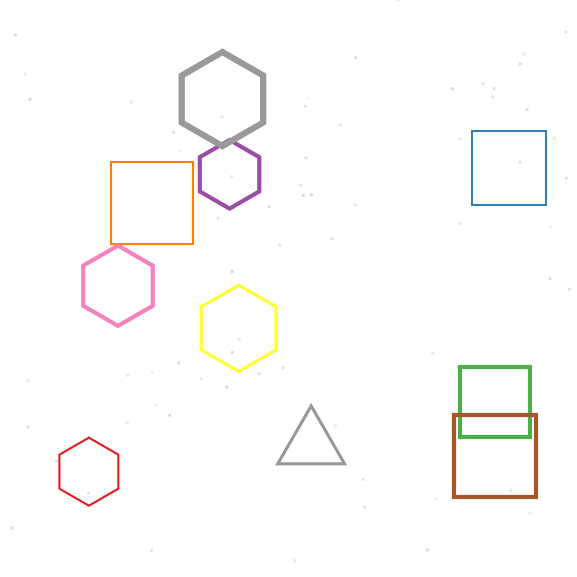[{"shape": "hexagon", "thickness": 1, "radius": 0.29, "center": [0.154, 0.182]}, {"shape": "square", "thickness": 1, "radius": 0.32, "center": [0.881, 0.709]}, {"shape": "square", "thickness": 2, "radius": 0.3, "center": [0.857, 0.303]}, {"shape": "hexagon", "thickness": 2, "radius": 0.3, "center": [0.397, 0.697]}, {"shape": "square", "thickness": 1, "radius": 0.35, "center": [0.263, 0.647]}, {"shape": "hexagon", "thickness": 1.5, "radius": 0.37, "center": [0.413, 0.431]}, {"shape": "square", "thickness": 2, "radius": 0.36, "center": [0.857, 0.21]}, {"shape": "hexagon", "thickness": 2, "radius": 0.35, "center": [0.204, 0.504]}, {"shape": "hexagon", "thickness": 3, "radius": 0.41, "center": [0.385, 0.828]}, {"shape": "triangle", "thickness": 1.5, "radius": 0.33, "center": [0.539, 0.229]}]